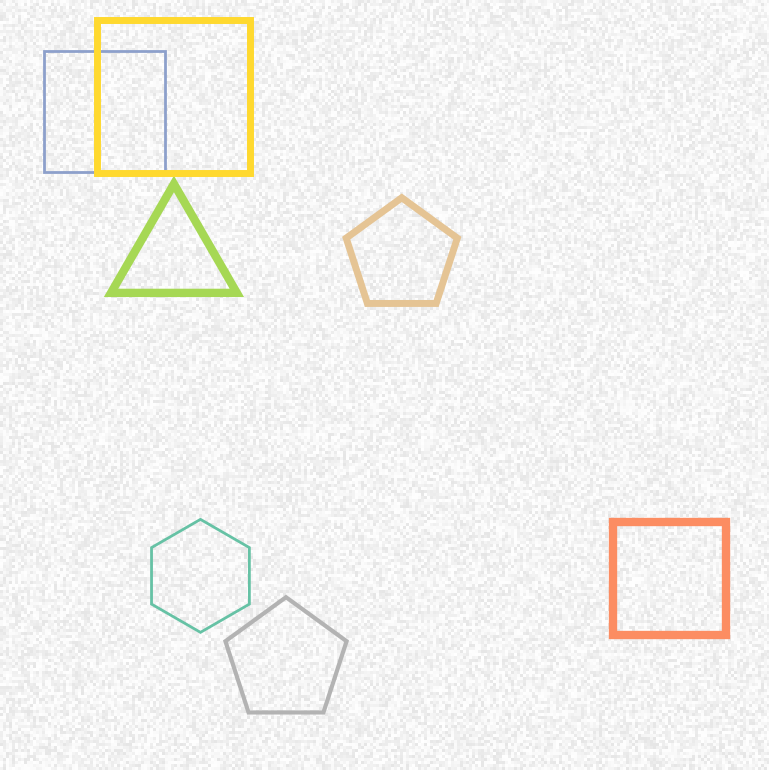[{"shape": "hexagon", "thickness": 1, "radius": 0.37, "center": [0.26, 0.252]}, {"shape": "square", "thickness": 3, "radius": 0.37, "center": [0.869, 0.249]}, {"shape": "square", "thickness": 1, "radius": 0.4, "center": [0.136, 0.855]}, {"shape": "triangle", "thickness": 3, "radius": 0.47, "center": [0.226, 0.667]}, {"shape": "square", "thickness": 2.5, "radius": 0.5, "center": [0.225, 0.875]}, {"shape": "pentagon", "thickness": 2.5, "radius": 0.38, "center": [0.522, 0.667]}, {"shape": "pentagon", "thickness": 1.5, "radius": 0.41, "center": [0.371, 0.142]}]